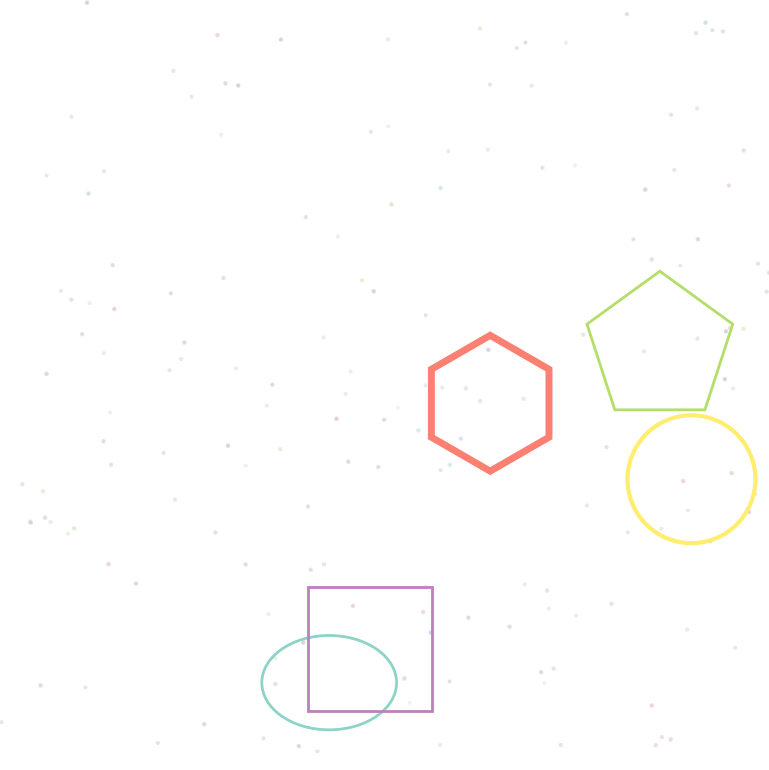[{"shape": "oval", "thickness": 1, "radius": 0.44, "center": [0.428, 0.113]}, {"shape": "hexagon", "thickness": 2.5, "radius": 0.44, "center": [0.637, 0.476]}, {"shape": "pentagon", "thickness": 1, "radius": 0.5, "center": [0.857, 0.548]}, {"shape": "square", "thickness": 1, "radius": 0.4, "center": [0.48, 0.157]}, {"shape": "circle", "thickness": 1.5, "radius": 0.42, "center": [0.898, 0.378]}]